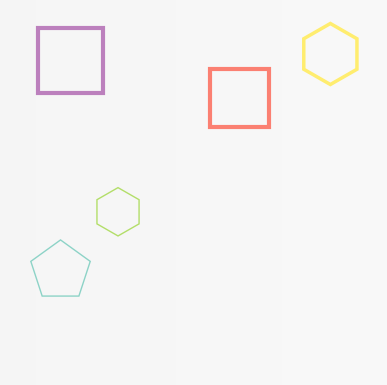[{"shape": "pentagon", "thickness": 1, "radius": 0.4, "center": [0.156, 0.296]}, {"shape": "square", "thickness": 3, "radius": 0.38, "center": [0.618, 0.745]}, {"shape": "hexagon", "thickness": 1, "radius": 0.31, "center": [0.305, 0.45]}, {"shape": "square", "thickness": 3, "radius": 0.42, "center": [0.182, 0.843]}, {"shape": "hexagon", "thickness": 2.5, "radius": 0.4, "center": [0.853, 0.86]}]